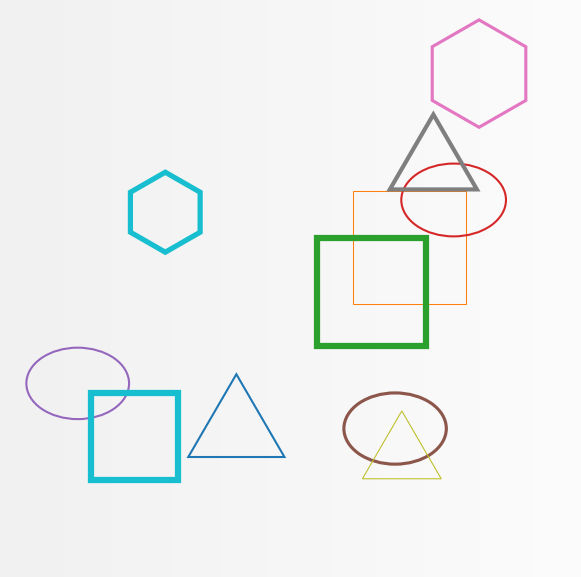[{"shape": "triangle", "thickness": 1, "radius": 0.48, "center": [0.407, 0.256]}, {"shape": "square", "thickness": 0.5, "radius": 0.49, "center": [0.704, 0.57]}, {"shape": "square", "thickness": 3, "radius": 0.47, "center": [0.639, 0.494]}, {"shape": "oval", "thickness": 1, "radius": 0.45, "center": [0.78, 0.653]}, {"shape": "oval", "thickness": 1, "radius": 0.44, "center": [0.134, 0.335]}, {"shape": "oval", "thickness": 1.5, "radius": 0.44, "center": [0.68, 0.257]}, {"shape": "hexagon", "thickness": 1.5, "radius": 0.46, "center": [0.824, 0.872]}, {"shape": "triangle", "thickness": 2, "radius": 0.43, "center": [0.746, 0.714]}, {"shape": "triangle", "thickness": 0.5, "radius": 0.39, "center": [0.691, 0.209]}, {"shape": "hexagon", "thickness": 2.5, "radius": 0.35, "center": [0.284, 0.632]}, {"shape": "square", "thickness": 3, "radius": 0.37, "center": [0.231, 0.243]}]